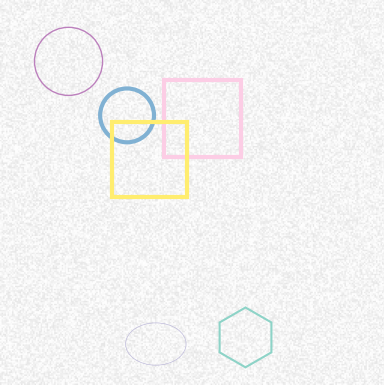[{"shape": "hexagon", "thickness": 1.5, "radius": 0.39, "center": [0.638, 0.124]}, {"shape": "oval", "thickness": 0.5, "radius": 0.39, "center": [0.405, 0.106]}, {"shape": "circle", "thickness": 3, "radius": 0.35, "center": [0.33, 0.7]}, {"shape": "square", "thickness": 3, "radius": 0.5, "center": [0.525, 0.693]}, {"shape": "circle", "thickness": 1, "radius": 0.44, "center": [0.178, 0.841]}, {"shape": "square", "thickness": 3, "radius": 0.48, "center": [0.388, 0.586]}]